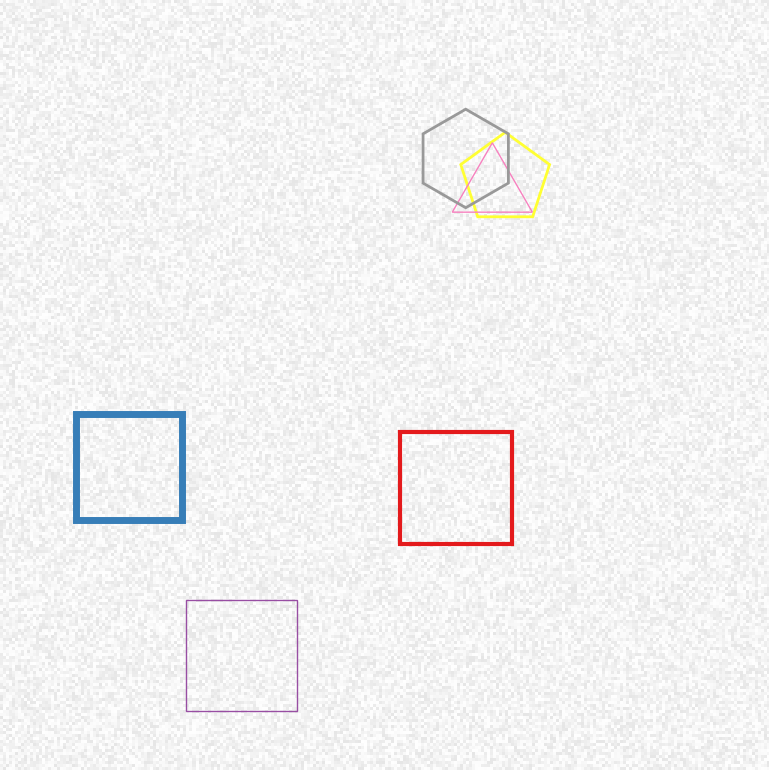[{"shape": "square", "thickness": 1.5, "radius": 0.36, "center": [0.592, 0.367]}, {"shape": "square", "thickness": 2.5, "radius": 0.34, "center": [0.168, 0.393]}, {"shape": "square", "thickness": 0.5, "radius": 0.36, "center": [0.314, 0.149]}, {"shape": "pentagon", "thickness": 1, "radius": 0.3, "center": [0.656, 0.768]}, {"shape": "triangle", "thickness": 0.5, "radius": 0.3, "center": [0.639, 0.754]}, {"shape": "hexagon", "thickness": 1, "radius": 0.32, "center": [0.605, 0.794]}]